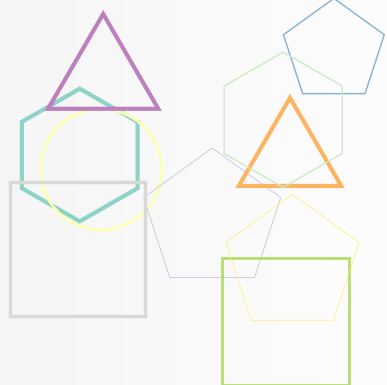[{"shape": "hexagon", "thickness": 3, "radius": 0.86, "center": [0.206, 0.597]}, {"shape": "circle", "thickness": 2, "radius": 0.78, "center": [0.261, 0.56]}, {"shape": "pentagon", "thickness": 0.5, "radius": 0.93, "center": [0.548, 0.429]}, {"shape": "pentagon", "thickness": 1, "radius": 0.68, "center": [0.862, 0.867]}, {"shape": "triangle", "thickness": 3, "radius": 0.76, "center": [0.748, 0.593]}, {"shape": "square", "thickness": 2, "radius": 0.82, "center": [0.737, 0.165]}, {"shape": "square", "thickness": 2.5, "radius": 0.87, "center": [0.2, 0.354]}, {"shape": "triangle", "thickness": 3, "radius": 0.82, "center": [0.266, 0.8]}, {"shape": "hexagon", "thickness": 1, "radius": 0.88, "center": [0.731, 0.689]}, {"shape": "pentagon", "thickness": 0.5, "radius": 0.9, "center": [0.755, 0.314]}]